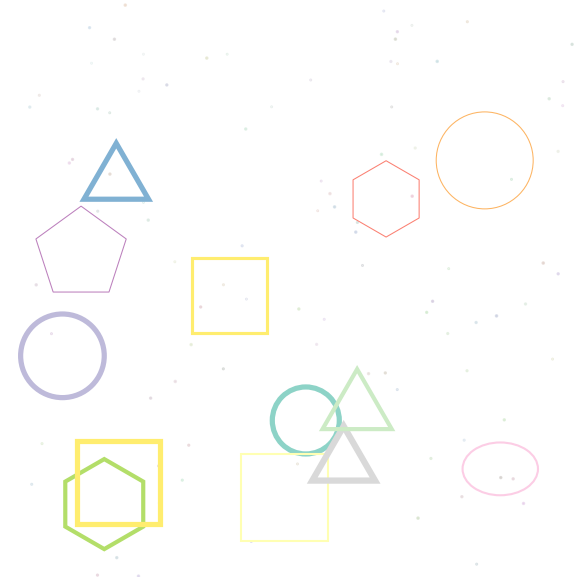[{"shape": "circle", "thickness": 2.5, "radius": 0.29, "center": [0.53, 0.271]}, {"shape": "square", "thickness": 1, "radius": 0.38, "center": [0.492, 0.138]}, {"shape": "circle", "thickness": 2.5, "radius": 0.36, "center": [0.108, 0.383]}, {"shape": "hexagon", "thickness": 0.5, "radius": 0.33, "center": [0.669, 0.655]}, {"shape": "triangle", "thickness": 2.5, "radius": 0.32, "center": [0.201, 0.686]}, {"shape": "circle", "thickness": 0.5, "radius": 0.42, "center": [0.839, 0.721]}, {"shape": "hexagon", "thickness": 2, "radius": 0.39, "center": [0.181, 0.126]}, {"shape": "oval", "thickness": 1, "radius": 0.33, "center": [0.866, 0.187]}, {"shape": "triangle", "thickness": 3, "radius": 0.31, "center": [0.595, 0.198]}, {"shape": "pentagon", "thickness": 0.5, "radius": 0.41, "center": [0.14, 0.56]}, {"shape": "triangle", "thickness": 2, "radius": 0.35, "center": [0.618, 0.291]}, {"shape": "square", "thickness": 2.5, "radius": 0.36, "center": [0.206, 0.164]}, {"shape": "square", "thickness": 1.5, "radius": 0.32, "center": [0.397, 0.487]}]